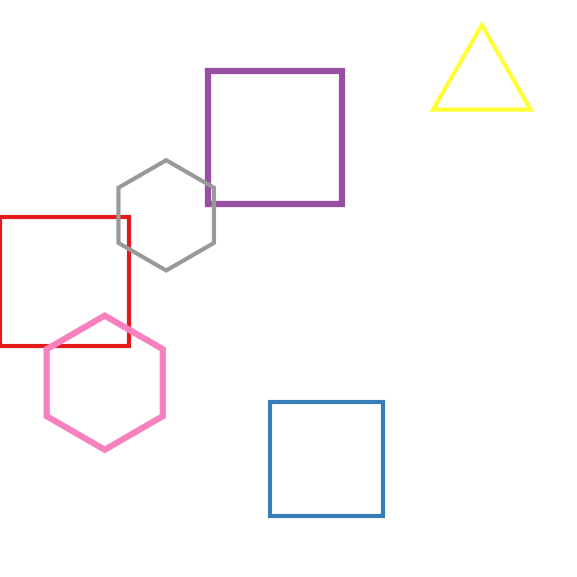[{"shape": "square", "thickness": 2, "radius": 0.56, "center": [0.111, 0.512]}, {"shape": "square", "thickness": 2, "radius": 0.49, "center": [0.565, 0.204]}, {"shape": "square", "thickness": 3, "radius": 0.58, "center": [0.476, 0.761]}, {"shape": "triangle", "thickness": 2, "radius": 0.49, "center": [0.834, 0.858]}, {"shape": "hexagon", "thickness": 3, "radius": 0.58, "center": [0.181, 0.336]}, {"shape": "hexagon", "thickness": 2, "radius": 0.48, "center": [0.288, 0.626]}]